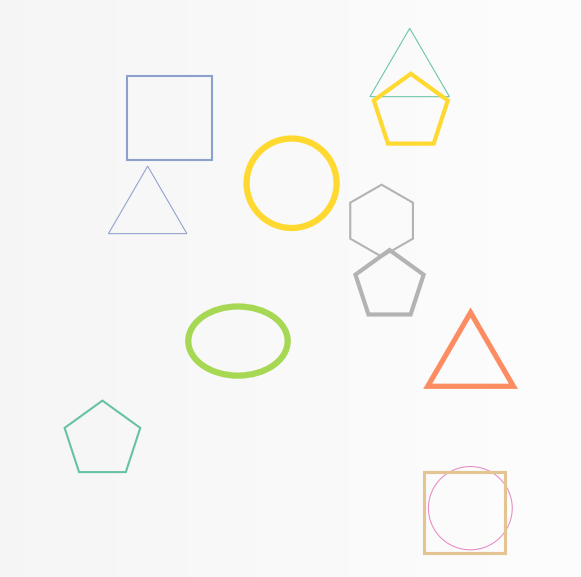[{"shape": "triangle", "thickness": 0.5, "radius": 0.39, "center": [0.705, 0.871]}, {"shape": "pentagon", "thickness": 1, "radius": 0.34, "center": [0.176, 0.237]}, {"shape": "triangle", "thickness": 2.5, "radius": 0.43, "center": [0.81, 0.373]}, {"shape": "triangle", "thickness": 0.5, "radius": 0.39, "center": [0.254, 0.633]}, {"shape": "square", "thickness": 1, "radius": 0.36, "center": [0.292, 0.795]}, {"shape": "circle", "thickness": 0.5, "radius": 0.36, "center": [0.809, 0.119]}, {"shape": "oval", "thickness": 3, "radius": 0.43, "center": [0.409, 0.409]}, {"shape": "pentagon", "thickness": 2, "radius": 0.33, "center": [0.707, 0.805]}, {"shape": "circle", "thickness": 3, "radius": 0.39, "center": [0.502, 0.682]}, {"shape": "square", "thickness": 1.5, "radius": 0.35, "center": [0.799, 0.111]}, {"shape": "pentagon", "thickness": 2, "radius": 0.31, "center": [0.67, 0.504]}, {"shape": "hexagon", "thickness": 1, "radius": 0.31, "center": [0.657, 0.617]}]